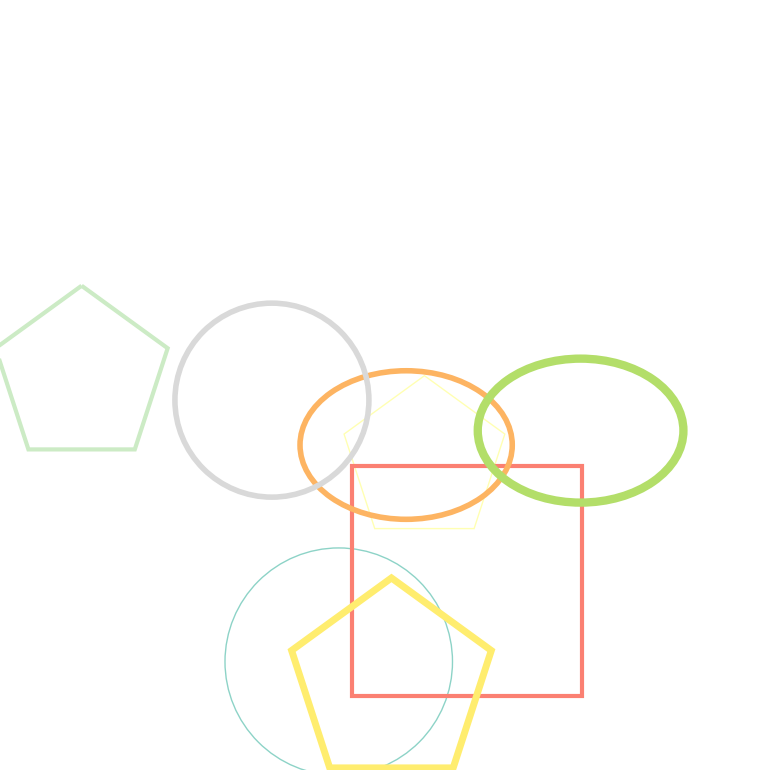[{"shape": "circle", "thickness": 0.5, "radius": 0.74, "center": [0.44, 0.141]}, {"shape": "pentagon", "thickness": 0.5, "radius": 0.55, "center": [0.551, 0.402]}, {"shape": "square", "thickness": 1.5, "radius": 0.75, "center": [0.607, 0.246]}, {"shape": "oval", "thickness": 2, "radius": 0.69, "center": [0.527, 0.422]}, {"shape": "oval", "thickness": 3, "radius": 0.67, "center": [0.754, 0.441]}, {"shape": "circle", "thickness": 2, "radius": 0.63, "center": [0.353, 0.48]}, {"shape": "pentagon", "thickness": 1.5, "radius": 0.59, "center": [0.106, 0.511]}, {"shape": "pentagon", "thickness": 2.5, "radius": 0.68, "center": [0.508, 0.113]}]